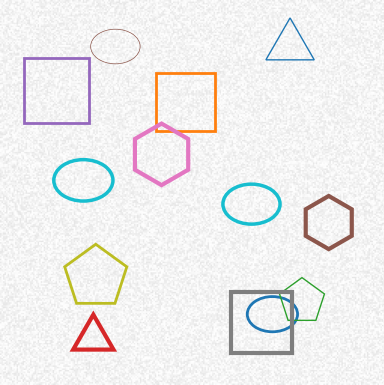[{"shape": "oval", "thickness": 2, "radius": 0.33, "center": [0.708, 0.184]}, {"shape": "triangle", "thickness": 1, "radius": 0.36, "center": [0.753, 0.881]}, {"shape": "square", "thickness": 2, "radius": 0.38, "center": [0.481, 0.735]}, {"shape": "pentagon", "thickness": 1, "radius": 0.31, "center": [0.784, 0.218]}, {"shape": "triangle", "thickness": 3, "radius": 0.3, "center": [0.242, 0.122]}, {"shape": "square", "thickness": 2, "radius": 0.42, "center": [0.146, 0.766]}, {"shape": "oval", "thickness": 0.5, "radius": 0.32, "center": [0.3, 0.879]}, {"shape": "hexagon", "thickness": 3, "radius": 0.35, "center": [0.854, 0.422]}, {"shape": "hexagon", "thickness": 3, "radius": 0.4, "center": [0.42, 0.599]}, {"shape": "square", "thickness": 3, "radius": 0.4, "center": [0.68, 0.163]}, {"shape": "pentagon", "thickness": 2, "radius": 0.42, "center": [0.249, 0.281]}, {"shape": "oval", "thickness": 2.5, "radius": 0.38, "center": [0.217, 0.532]}, {"shape": "oval", "thickness": 2.5, "radius": 0.37, "center": [0.653, 0.47]}]